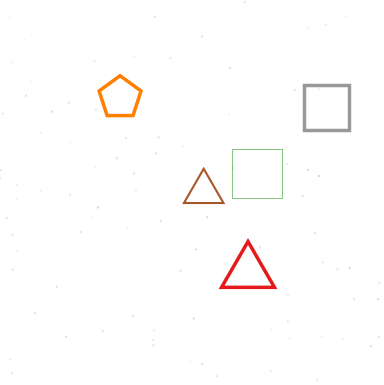[{"shape": "triangle", "thickness": 2.5, "radius": 0.4, "center": [0.644, 0.293]}, {"shape": "square", "thickness": 0.5, "radius": 0.32, "center": [0.667, 0.55]}, {"shape": "pentagon", "thickness": 2.5, "radius": 0.29, "center": [0.312, 0.746]}, {"shape": "triangle", "thickness": 1.5, "radius": 0.3, "center": [0.529, 0.502]}, {"shape": "square", "thickness": 2.5, "radius": 0.29, "center": [0.847, 0.721]}]